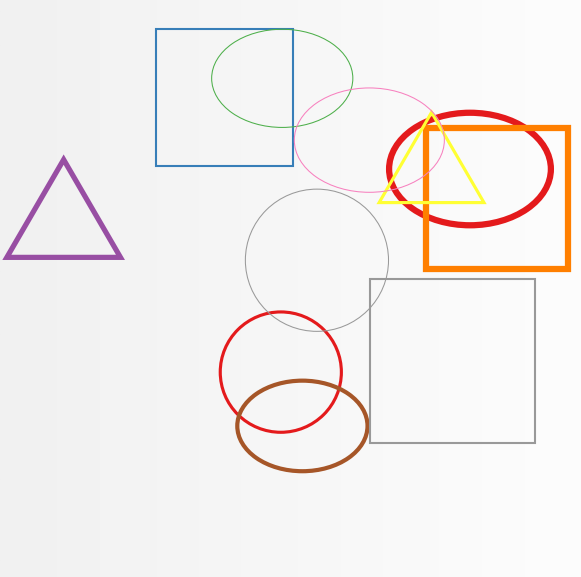[{"shape": "oval", "thickness": 3, "radius": 0.7, "center": [0.809, 0.706]}, {"shape": "circle", "thickness": 1.5, "radius": 0.52, "center": [0.483, 0.355]}, {"shape": "square", "thickness": 1, "radius": 0.59, "center": [0.386, 0.83]}, {"shape": "oval", "thickness": 0.5, "radius": 0.61, "center": [0.486, 0.863]}, {"shape": "triangle", "thickness": 2.5, "radius": 0.56, "center": [0.11, 0.61]}, {"shape": "square", "thickness": 3, "radius": 0.61, "center": [0.855, 0.655]}, {"shape": "triangle", "thickness": 1.5, "radius": 0.52, "center": [0.742, 0.7]}, {"shape": "oval", "thickness": 2, "radius": 0.56, "center": [0.52, 0.262]}, {"shape": "oval", "thickness": 0.5, "radius": 0.65, "center": [0.635, 0.756]}, {"shape": "square", "thickness": 1, "radius": 0.71, "center": [0.779, 0.374]}, {"shape": "circle", "thickness": 0.5, "radius": 0.62, "center": [0.545, 0.549]}]